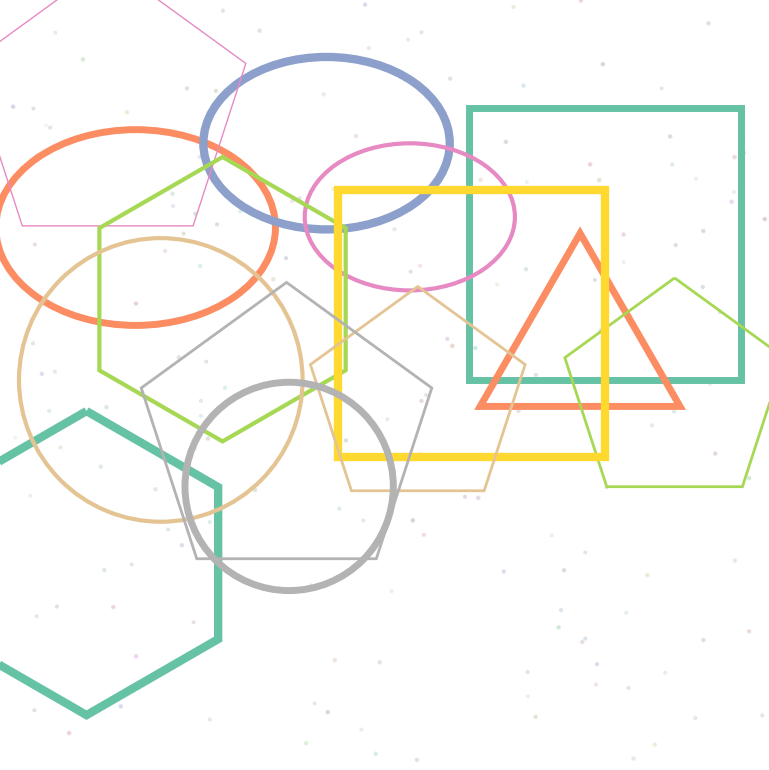[{"shape": "square", "thickness": 2.5, "radius": 0.88, "center": [0.785, 0.683]}, {"shape": "hexagon", "thickness": 3, "radius": 0.99, "center": [0.112, 0.269]}, {"shape": "oval", "thickness": 2.5, "radius": 0.91, "center": [0.176, 0.705]}, {"shape": "triangle", "thickness": 2.5, "radius": 0.75, "center": [0.753, 0.547]}, {"shape": "oval", "thickness": 3, "radius": 0.8, "center": [0.424, 0.814]}, {"shape": "oval", "thickness": 1.5, "radius": 0.68, "center": [0.532, 0.718]}, {"shape": "pentagon", "thickness": 0.5, "radius": 0.94, "center": [0.14, 0.859]}, {"shape": "hexagon", "thickness": 1.5, "radius": 0.92, "center": [0.289, 0.611]}, {"shape": "pentagon", "thickness": 1, "radius": 0.75, "center": [0.876, 0.489]}, {"shape": "square", "thickness": 3, "radius": 0.87, "center": [0.613, 0.58]}, {"shape": "circle", "thickness": 1.5, "radius": 0.92, "center": [0.209, 0.507]}, {"shape": "pentagon", "thickness": 1, "radius": 0.73, "center": [0.543, 0.481]}, {"shape": "pentagon", "thickness": 1, "radius": 0.99, "center": [0.372, 0.435]}, {"shape": "circle", "thickness": 2.5, "radius": 0.68, "center": [0.376, 0.368]}]